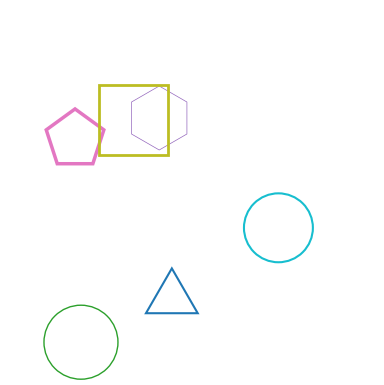[{"shape": "triangle", "thickness": 1.5, "radius": 0.39, "center": [0.446, 0.225]}, {"shape": "circle", "thickness": 1, "radius": 0.48, "center": [0.21, 0.111]}, {"shape": "hexagon", "thickness": 0.5, "radius": 0.42, "center": [0.414, 0.693]}, {"shape": "pentagon", "thickness": 2.5, "radius": 0.39, "center": [0.195, 0.638]}, {"shape": "square", "thickness": 2, "radius": 0.45, "center": [0.346, 0.688]}, {"shape": "circle", "thickness": 1.5, "radius": 0.45, "center": [0.723, 0.408]}]